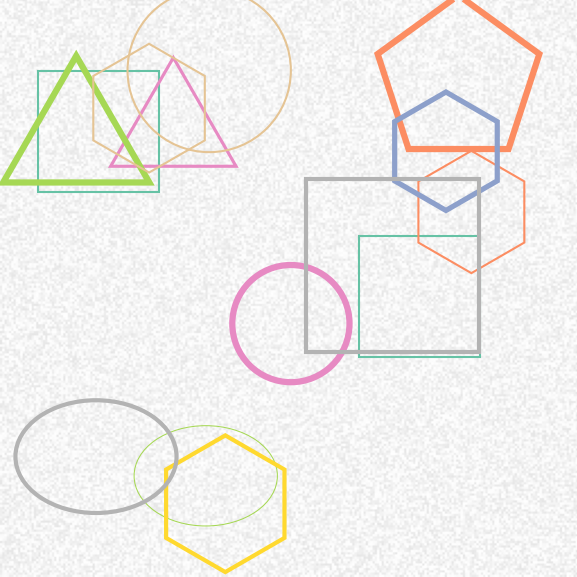[{"shape": "square", "thickness": 1, "radius": 0.52, "center": [0.727, 0.485]}, {"shape": "square", "thickness": 1, "radius": 0.52, "center": [0.171, 0.772]}, {"shape": "hexagon", "thickness": 1, "radius": 0.53, "center": [0.816, 0.632]}, {"shape": "pentagon", "thickness": 3, "radius": 0.74, "center": [0.794, 0.86]}, {"shape": "hexagon", "thickness": 2.5, "radius": 0.51, "center": [0.772, 0.737]}, {"shape": "triangle", "thickness": 1.5, "radius": 0.63, "center": [0.3, 0.774]}, {"shape": "circle", "thickness": 3, "radius": 0.51, "center": [0.504, 0.439]}, {"shape": "oval", "thickness": 0.5, "radius": 0.62, "center": [0.356, 0.175]}, {"shape": "triangle", "thickness": 3, "radius": 0.73, "center": [0.132, 0.756]}, {"shape": "hexagon", "thickness": 2, "radius": 0.59, "center": [0.39, 0.127]}, {"shape": "hexagon", "thickness": 1, "radius": 0.56, "center": [0.258, 0.812]}, {"shape": "circle", "thickness": 1, "radius": 0.71, "center": [0.362, 0.877]}, {"shape": "square", "thickness": 2, "radius": 0.75, "center": [0.679, 0.54]}, {"shape": "oval", "thickness": 2, "radius": 0.7, "center": [0.166, 0.208]}]